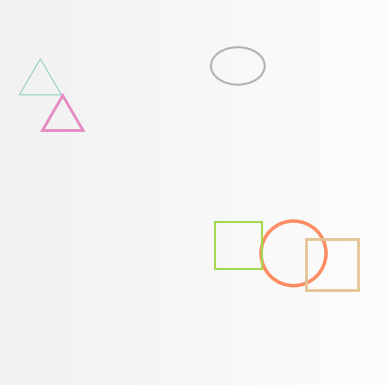[{"shape": "triangle", "thickness": 0.5, "radius": 0.31, "center": [0.104, 0.785]}, {"shape": "circle", "thickness": 2.5, "radius": 0.42, "center": [0.757, 0.342]}, {"shape": "triangle", "thickness": 2, "radius": 0.3, "center": [0.162, 0.691]}, {"shape": "square", "thickness": 1.5, "radius": 0.31, "center": [0.615, 0.363]}, {"shape": "square", "thickness": 2, "radius": 0.34, "center": [0.857, 0.313]}, {"shape": "oval", "thickness": 1.5, "radius": 0.35, "center": [0.614, 0.829]}]